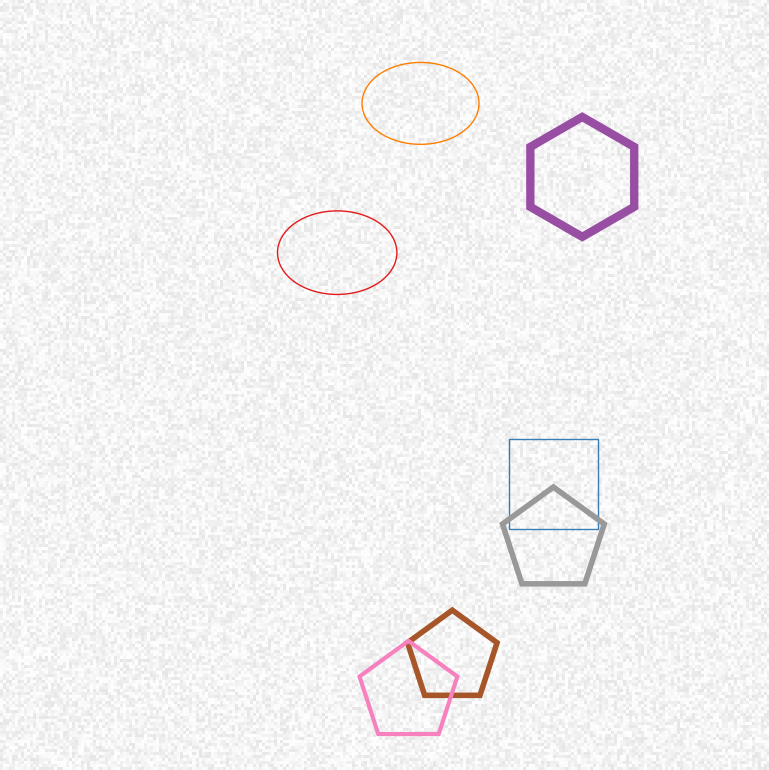[{"shape": "oval", "thickness": 0.5, "radius": 0.39, "center": [0.438, 0.672]}, {"shape": "square", "thickness": 0.5, "radius": 0.29, "center": [0.719, 0.371]}, {"shape": "hexagon", "thickness": 3, "radius": 0.39, "center": [0.756, 0.77]}, {"shape": "oval", "thickness": 0.5, "radius": 0.38, "center": [0.546, 0.866]}, {"shape": "pentagon", "thickness": 2, "radius": 0.31, "center": [0.587, 0.146]}, {"shape": "pentagon", "thickness": 1.5, "radius": 0.33, "center": [0.53, 0.101]}, {"shape": "pentagon", "thickness": 2, "radius": 0.35, "center": [0.719, 0.298]}]